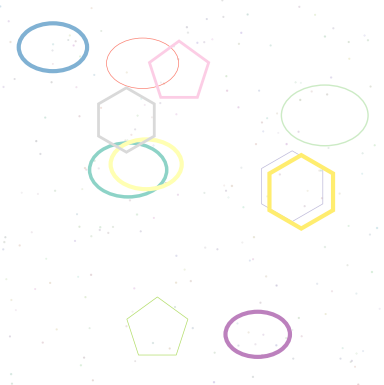[{"shape": "oval", "thickness": 2.5, "radius": 0.5, "center": [0.333, 0.559]}, {"shape": "oval", "thickness": 3, "radius": 0.46, "center": [0.38, 0.573]}, {"shape": "hexagon", "thickness": 0.5, "radius": 0.46, "center": [0.759, 0.516]}, {"shape": "oval", "thickness": 0.5, "radius": 0.47, "center": [0.37, 0.836]}, {"shape": "oval", "thickness": 3, "radius": 0.44, "center": [0.137, 0.877]}, {"shape": "pentagon", "thickness": 0.5, "radius": 0.42, "center": [0.409, 0.145]}, {"shape": "pentagon", "thickness": 2, "radius": 0.4, "center": [0.465, 0.813]}, {"shape": "hexagon", "thickness": 2, "radius": 0.42, "center": [0.328, 0.688]}, {"shape": "oval", "thickness": 3, "radius": 0.42, "center": [0.669, 0.132]}, {"shape": "oval", "thickness": 1, "radius": 0.56, "center": [0.843, 0.7]}, {"shape": "hexagon", "thickness": 3, "radius": 0.48, "center": [0.782, 0.502]}]